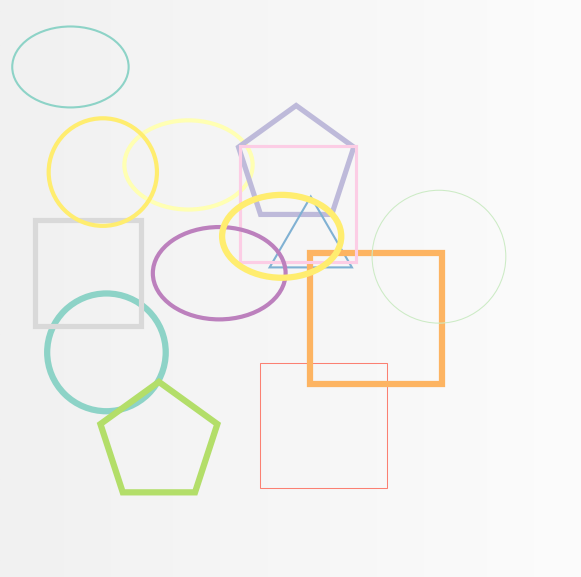[{"shape": "oval", "thickness": 1, "radius": 0.5, "center": [0.121, 0.883]}, {"shape": "circle", "thickness": 3, "radius": 0.51, "center": [0.183, 0.389]}, {"shape": "oval", "thickness": 2, "radius": 0.55, "center": [0.324, 0.714]}, {"shape": "pentagon", "thickness": 2.5, "radius": 0.52, "center": [0.51, 0.712]}, {"shape": "square", "thickness": 0.5, "radius": 0.55, "center": [0.557, 0.262]}, {"shape": "triangle", "thickness": 1, "radius": 0.41, "center": [0.535, 0.577]}, {"shape": "square", "thickness": 3, "radius": 0.57, "center": [0.646, 0.448]}, {"shape": "pentagon", "thickness": 3, "radius": 0.53, "center": [0.273, 0.232]}, {"shape": "square", "thickness": 1.5, "radius": 0.5, "center": [0.513, 0.646]}, {"shape": "square", "thickness": 2.5, "radius": 0.46, "center": [0.151, 0.527]}, {"shape": "oval", "thickness": 2, "radius": 0.57, "center": [0.377, 0.526]}, {"shape": "circle", "thickness": 0.5, "radius": 0.58, "center": [0.755, 0.555]}, {"shape": "circle", "thickness": 2, "radius": 0.47, "center": [0.177, 0.701]}, {"shape": "oval", "thickness": 3, "radius": 0.51, "center": [0.485, 0.59]}]